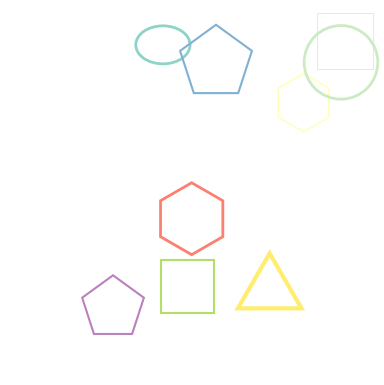[{"shape": "oval", "thickness": 2, "radius": 0.35, "center": [0.423, 0.883]}, {"shape": "hexagon", "thickness": 1, "radius": 0.38, "center": [0.789, 0.733]}, {"shape": "hexagon", "thickness": 2, "radius": 0.47, "center": [0.498, 0.432]}, {"shape": "pentagon", "thickness": 1.5, "radius": 0.49, "center": [0.561, 0.838]}, {"shape": "square", "thickness": 1.5, "radius": 0.34, "center": [0.488, 0.256]}, {"shape": "square", "thickness": 0.5, "radius": 0.37, "center": [0.896, 0.894]}, {"shape": "pentagon", "thickness": 1.5, "radius": 0.42, "center": [0.294, 0.201]}, {"shape": "circle", "thickness": 2, "radius": 0.48, "center": [0.886, 0.838]}, {"shape": "triangle", "thickness": 3, "radius": 0.48, "center": [0.7, 0.247]}]